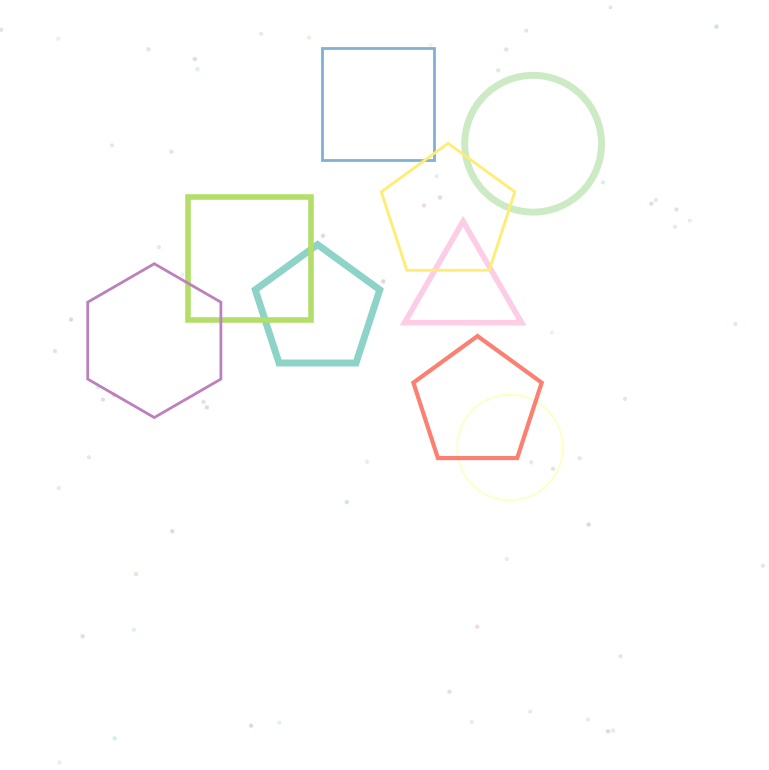[{"shape": "pentagon", "thickness": 2.5, "radius": 0.43, "center": [0.412, 0.597]}, {"shape": "circle", "thickness": 0.5, "radius": 0.34, "center": [0.662, 0.419]}, {"shape": "pentagon", "thickness": 1.5, "radius": 0.44, "center": [0.62, 0.476]}, {"shape": "square", "thickness": 1, "radius": 0.36, "center": [0.491, 0.865]}, {"shape": "square", "thickness": 2, "radius": 0.4, "center": [0.324, 0.664]}, {"shape": "triangle", "thickness": 2, "radius": 0.44, "center": [0.601, 0.625]}, {"shape": "hexagon", "thickness": 1, "radius": 0.5, "center": [0.2, 0.558]}, {"shape": "circle", "thickness": 2.5, "radius": 0.44, "center": [0.692, 0.813]}, {"shape": "pentagon", "thickness": 1, "radius": 0.46, "center": [0.582, 0.723]}]